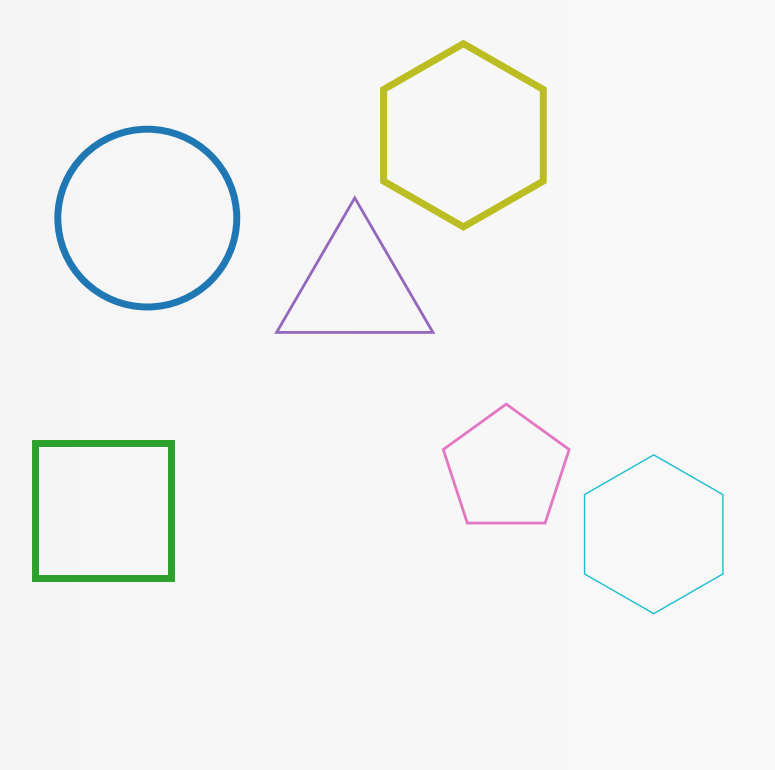[{"shape": "circle", "thickness": 2.5, "radius": 0.58, "center": [0.19, 0.717]}, {"shape": "square", "thickness": 2.5, "radius": 0.44, "center": [0.133, 0.337]}, {"shape": "triangle", "thickness": 1, "radius": 0.58, "center": [0.458, 0.627]}, {"shape": "pentagon", "thickness": 1, "radius": 0.43, "center": [0.653, 0.39]}, {"shape": "hexagon", "thickness": 2.5, "radius": 0.59, "center": [0.598, 0.824]}, {"shape": "hexagon", "thickness": 0.5, "radius": 0.52, "center": [0.844, 0.306]}]